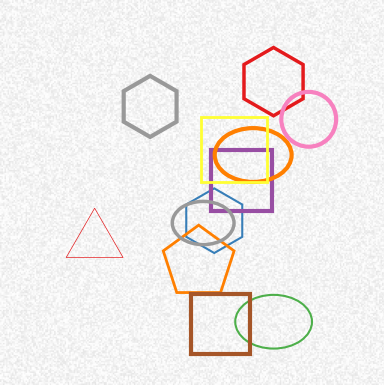[{"shape": "triangle", "thickness": 0.5, "radius": 0.43, "center": [0.246, 0.374]}, {"shape": "hexagon", "thickness": 2.5, "radius": 0.44, "center": [0.71, 0.788]}, {"shape": "hexagon", "thickness": 1.5, "radius": 0.42, "center": [0.557, 0.427]}, {"shape": "oval", "thickness": 1.5, "radius": 0.5, "center": [0.711, 0.164]}, {"shape": "square", "thickness": 3, "radius": 0.4, "center": [0.627, 0.53]}, {"shape": "oval", "thickness": 3, "radius": 0.5, "center": [0.658, 0.597]}, {"shape": "pentagon", "thickness": 2, "radius": 0.48, "center": [0.516, 0.318]}, {"shape": "square", "thickness": 2, "radius": 0.43, "center": [0.608, 0.612]}, {"shape": "square", "thickness": 3, "radius": 0.39, "center": [0.573, 0.158]}, {"shape": "circle", "thickness": 3, "radius": 0.36, "center": [0.802, 0.69]}, {"shape": "hexagon", "thickness": 3, "radius": 0.4, "center": [0.39, 0.724]}, {"shape": "oval", "thickness": 2.5, "radius": 0.4, "center": [0.528, 0.421]}]